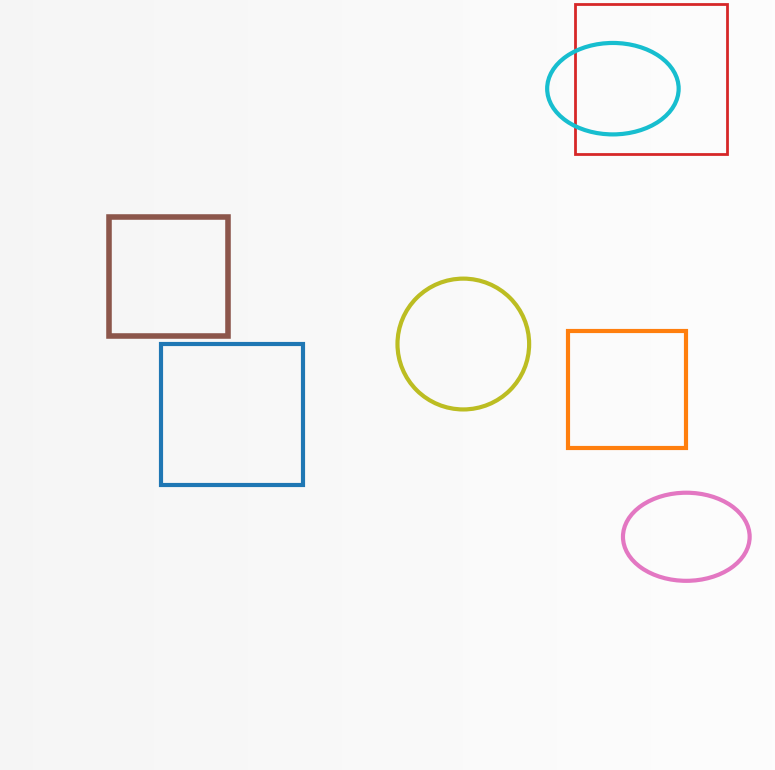[{"shape": "square", "thickness": 1.5, "radius": 0.46, "center": [0.3, 0.462]}, {"shape": "square", "thickness": 1.5, "radius": 0.38, "center": [0.809, 0.494]}, {"shape": "square", "thickness": 1, "radius": 0.49, "center": [0.84, 0.898]}, {"shape": "square", "thickness": 2, "radius": 0.39, "center": [0.217, 0.641]}, {"shape": "oval", "thickness": 1.5, "radius": 0.41, "center": [0.886, 0.303]}, {"shape": "circle", "thickness": 1.5, "radius": 0.42, "center": [0.598, 0.553]}, {"shape": "oval", "thickness": 1.5, "radius": 0.42, "center": [0.791, 0.885]}]